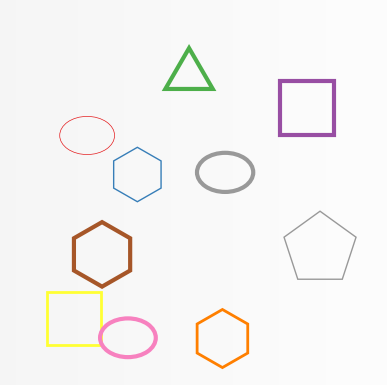[{"shape": "oval", "thickness": 0.5, "radius": 0.35, "center": [0.225, 0.648]}, {"shape": "hexagon", "thickness": 1, "radius": 0.35, "center": [0.354, 0.547]}, {"shape": "triangle", "thickness": 3, "radius": 0.35, "center": [0.488, 0.804]}, {"shape": "square", "thickness": 3, "radius": 0.35, "center": [0.791, 0.72]}, {"shape": "hexagon", "thickness": 2, "radius": 0.38, "center": [0.574, 0.121]}, {"shape": "square", "thickness": 2, "radius": 0.35, "center": [0.19, 0.173]}, {"shape": "hexagon", "thickness": 3, "radius": 0.42, "center": [0.263, 0.339]}, {"shape": "oval", "thickness": 3, "radius": 0.36, "center": [0.33, 0.123]}, {"shape": "pentagon", "thickness": 1, "radius": 0.49, "center": [0.826, 0.354]}, {"shape": "oval", "thickness": 3, "radius": 0.36, "center": [0.581, 0.552]}]